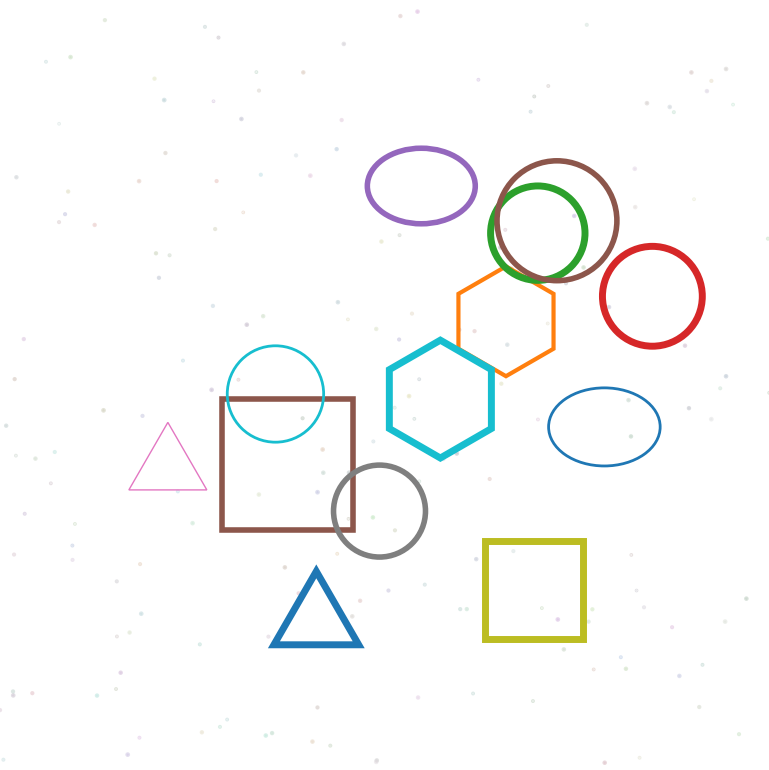[{"shape": "triangle", "thickness": 2.5, "radius": 0.32, "center": [0.411, 0.194]}, {"shape": "oval", "thickness": 1, "radius": 0.36, "center": [0.785, 0.446]}, {"shape": "hexagon", "thickness": 1.5, "radius": 0.36, "center": [0.657, 0.583]}, {"shape": "circle", "thickness": 2.5, "radius": 0.31, "center": [0.698, 0.697]}, {"shape": "circle", "thickness": 2.5, "radius": 0.32, "center": [0.847, 0.615]}, {"shape": "oval", "thickness": 2, "radius": 0.35, "center": [0.547, 0.758]}, {"shape": "circle", "thickness": 2, "radius": 0.39, "center": [0.723, 0.713]}, {"shape": "square", "thickness": 2, "radius": 0.42, "center": [0.373, 0.397]}, {"shape": "triangle", "thickness": 0.5, "radius": 0.29, "center": [0.218, 0.393]}, {"shape": "circle", "thickness": 2, "radius": 0.3, "center": [0.493, 0.336]}, {"shape": "square", "thickness": 2.5, "radius": 0.32, "center": [0.693, 0.234]}, {"shape": "circle", "thickness": 1, "radius": 0.31, "center": [0.358, 0.488]}, {"shape": "hexagon", "thickness": 2.5, "radius": 0.38, "center": [0.572, 0.482]}]